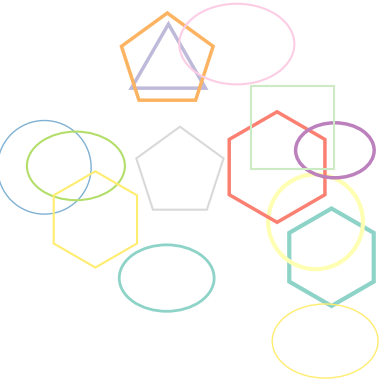[{"shape": "hexagon", "thickness": 3, "radius": 0.63, "center": [0.861, 0.332]}, {"shape": "oval", "thickness": 2, "radius": 0.62, "center": [0.433, 0.278]}, {"shape": "circle", "thickness": 3, "radius": 0.62, "center": [0.82, 0.424]}, {"shape": "triangle", "thickness": 2.5, "radius": 0.56, "center": [0.438, 0.827]}, {"shape": "hexagon", "thickness": 2.5, "radius": 0.72, "center": [0.72, 0.566]}, {"shape": "circle", "thickness": 1, "radius": 0.61, "center": [0.115, 0.565]}, {"shape": "pentagon", "thickness": 2.5, "radius": 0.63, "center": [0.435, 0.841]}, {"shape": "oval", "thickness": 1.5, "radius": 0.64, "center": [0.197, 0.569]}, {"shape": "oval", "thickness": 1.5, "radius": 0.75, "center": [0.615, 0.886]}, {"shape": "pentagon", "thickness": 1.5, "radius": 0.6, "center": [0.467, 0.552]}, {"shape": "oval", "thickness": 2.5, "radius": 0.51, "center": [0.87, 0.61]}, {"shape": "square", "thickness": 1.5, "radius": 0.54, "center": [0.76, 0.669]}, {"shape": "oval", "thickness": 1, "radius": 0.69, "center": [0.845, 0.114]}, {"shape": "hexagon", "thickness": 1.5, "radius": 0.62, "center": [0.248, 0.43]}]